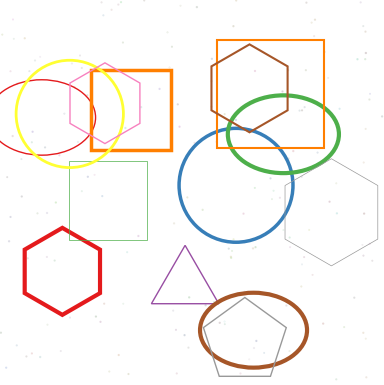[{"shape": "hexagon", "thickness": 3, "radius": 0.56, "center": [0.162, 0.295]}, {"shape": "oval", "thickness": 1, "radius": 0.7, "center": [0.108, 0.695]}, {"shape": "circle", "thickness": 2.5, "radius": 0.74, "center": [0.613, 0.519]}, {"shape": "square", "thickness": 0.5, "radius": 0.51, "center": [0.281, 0.479]}, {"shape": "oval", "thickness": 3, "radius": 0.72, "center": [0.736, 0.651]}, {"shape": "triangle", "thickness": 1, "radius": 0.51, "center": [0.481, 0.262]}, {"shape": "square", "thickness": 2.5, "radius": 0.52, "center": [0.341, 0.715]}, {"shape": "square", "thickness": 1.5, "radius": 0.7, "center": [0.703, 0.756]}, {"shape": "circle", "thickness": 2, "radius": 0.7, "center": [0.181, 0.704]}, {"shape": "hexagon", "thickness": 1.5, "radius": 0.57, "center": [0.648, 0.771]}, {"shape": "oval", "thickness": 3, "radius": 0.69, "center": [0.659, 0.142]}, {"shape": "hexagon", "thickness": 1, "radius": 0.52, "center": [0.273, 0.732]}, {"shape": "pentagon", "thickness": 1, "radius": 0.57, "center": [0.636, 0.114]}, {"shape": "hexagon", "thickness": 0.5, "radius": 0.7, "center": [0.861, 0.449]}]